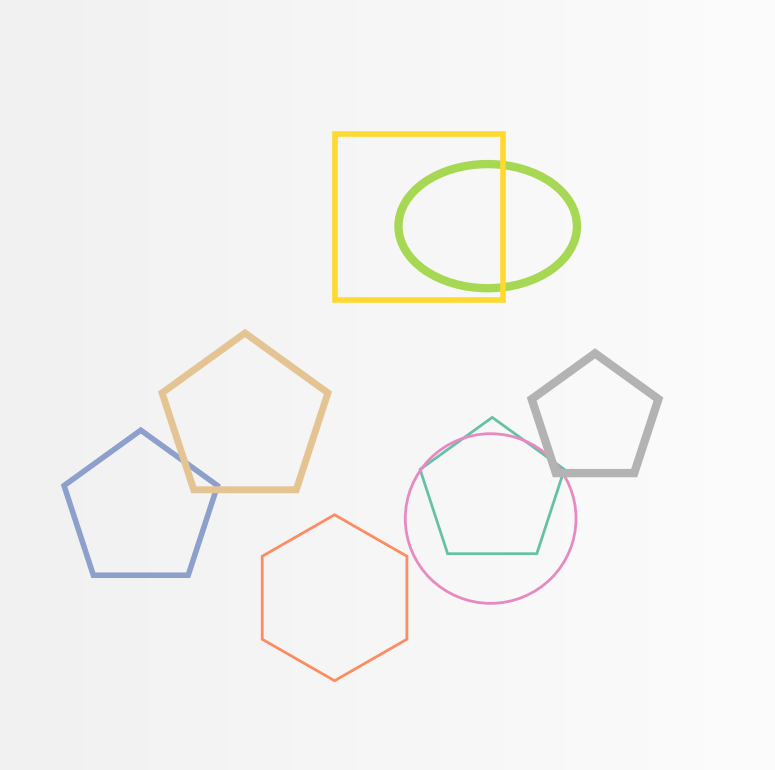[{"shape": "pentagon", "thickness": 1, "radius": 0.49, "center": [0.635, 0.36]}, {"shape": "hexagon", "thickness": 1, "radius": 0.54, "center": [0.432, 0.224]}, {"shape": "pentagon", "thickness": 2, "radius": 0.52, "center": [0.182, 0.337]}, {"shape": "circle", "thickness": 1, "radius": 0.55, "center": [0.633, 0.327]}, {"shape": "oval", "thickness": 3, "radius": 0.58, "center": [0.629, 0.706]}, {"shape": "square", "thickness": 2, "radius": 0.54, "center": [0.541, 0.718]}, {"shape": "pentagon", "thickness": 2.5, "radius": 0.56, "center": [0.316, 0.455]}, {"shape": "pentagon", "thickness": 3, "radius": 0.43, "center": [0.768, 0.455]}]